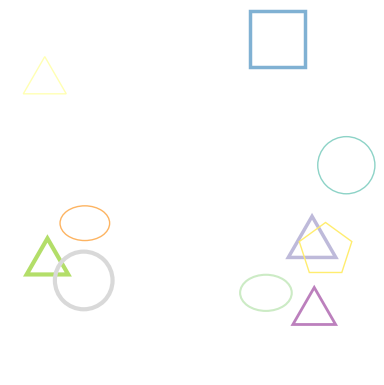[{"shape": "circle", "thickness": 1, "radius": 0.37, "center": [0.9, 0.571]}, {"shape": "triangle", "thickness": 1, "radius": 0.32, "center": [0.116, 0.789]}, {"shape": "triangle", "thickness": 2.5, "radius": 0.36, "center": [0.811, 0.367]}, {"shape": "square", "thickness": 2.5, "radius": 0.36, "center": [0.721, 0.899]}, {"shape": "oval", "thickness": 1, "radius": 0.32, "center": [0.22, 0.42]}, {"shape": "triangle", "thickness": 3, "radius": 0.31, "center": [0.123, 0.318]}, {"shape": "circle", "thickness": 3, "radius": 0.37, "center": [0.217, 0.272]}, {"shape": "triangle", "thickness": 2, "radius": 0.32, "center": [0.816, 0.189]}, {"shape": "oval", "thickness": 1.5, "radius": 0.34, "center": [0.691, 0.239]}, {"shape": "pentagon", "thickness": 1, "radius": 0.36, "center": [0.846, 0.35]}]